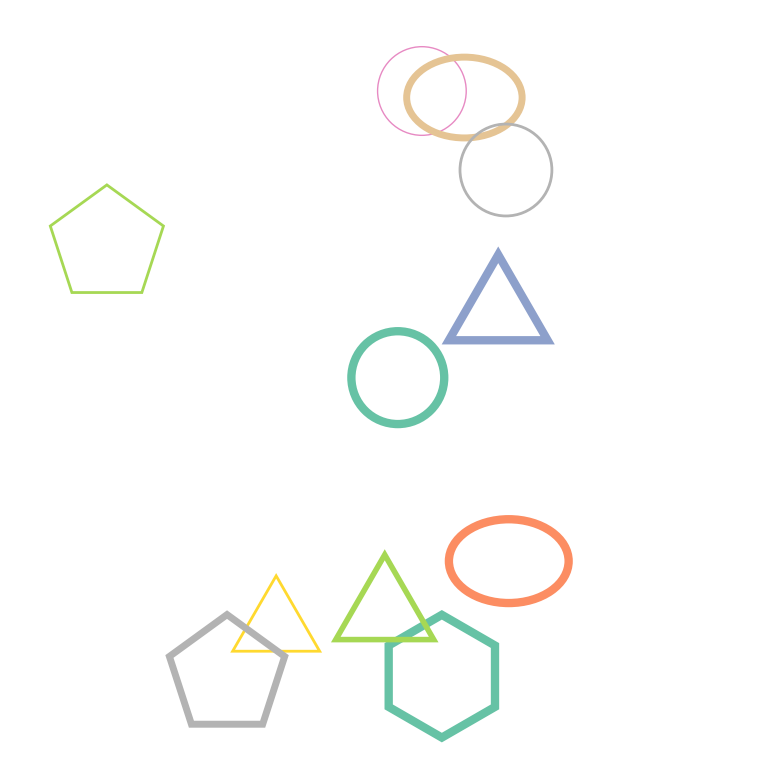[{"shape": "circle", "thickness": 3, "radius": 0.3, "center": [0.517, 0.51]}, {"shape": "hexagon", "thickness": 3, "radius": 0.4, "center": [0.574, 0.122]}, {"shape": "oval", "thickness": 3, "radius": 0.39, "center": [0.661, 0.271]}, {"shape": "triangle", "thickness": 3, "radius": 0.37, "center": [0.647, 0.595]}, {"shape": "circle", "thickness": 0.5, "radius": 0.29, "center": [0.548, 0.882]}, {"shape": "triangle", "thickness": 2, "radius": 0.37, "center": [0.5, 0.206]}, {"shape": "pentagon", "thickness": 1, "radius": 0.39, "center": [0.139, 0.683]}, {"shape": "triangle", "thickness": 1, "radius": 0.33, "center": [0.359, 0.187]}, {"shape": "oval", "thickness": 2.5, "radius": 0.37, "center": [0.603, 0.873]}, {"shape": "pentagon", "thickness": 2.5, "radius": 0.39, "center": [0.295, 0.123]}, {"shape": "circle", "thickness": 1, "radius": 0.3, "center": [0.657, 0.779]}]